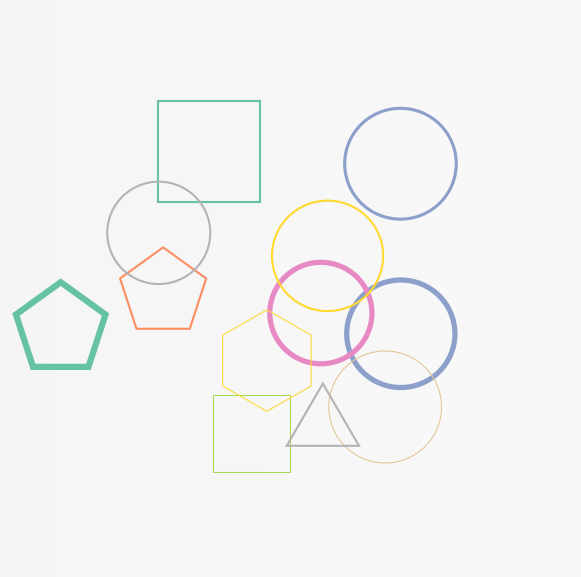[{"shape": "pentagon", "thickness": 3, "radius": 0.41, "center": [0.104, 0.429]}, {"shape": "square", "thickness": 1, "radius": 0.44, "center": [0.359, 0.737]}, {"shape": "pentagon", "thickness": 1, "radius": 0.39, "center": [0.281, 0.493]}, {"shape": "circle", "thickness": 2.5, "radius": 0.47, "center": [0.69, 0.421]}, {"shape": "circle", "thickness": 1.5, "radius": 0.48, "center": [0.689, 0.716]}, {"shape": "circle", "thickness": 2.5, "radius": 0.44, "center": [0.552, 0.457]}, {"shape": "square", "thickness": 0.5, "radius": 0.33, "center": [0.433, 0.248]}, {"shape": "circle", "thickness": 1, "radius": 0.48, "center": [0.564, 0.556]}, {"shape": "hexagon", "thickness": 0.5, "radius": 0.44, "center": [0.459, 0.375]}, {"shape": "circle", "thickness": 0.5, "radius": 0.48, "center": [0.663, 0.294]}, {"shape": "circle", "thickness": 1, "radius": 0.44, "center": [0.273, 0.596]}, {"shape": "triangle", "thickness": 1, "radius": 0.36, "center": [0.555, 0.263]}]